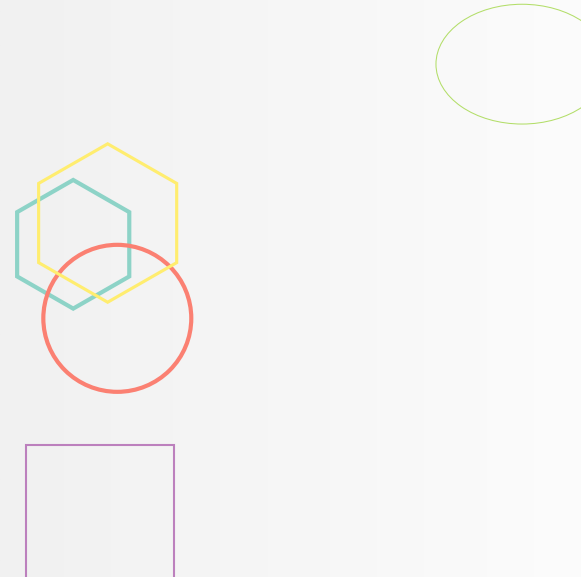[{"shape": "hexagon", "thickness": 2, "radius": 0.56, "center": [0.126, 0.576]}, {"shape": "circle", "thickness": 2, "radius": 0.64, "center": [0.202, 0.448]}, {"shape": "oval", "thickness": 0.5, "radius": 0.74, "center": [0.898, 0.888]}, {"shape": "square", "thickness": 1, "radius": 0.64, "center": [0.172, 0.102]}, {"shape": "hexagon", "thickness": 1.5, "radius": 0.69, "center": [0.185, 0.613]}]